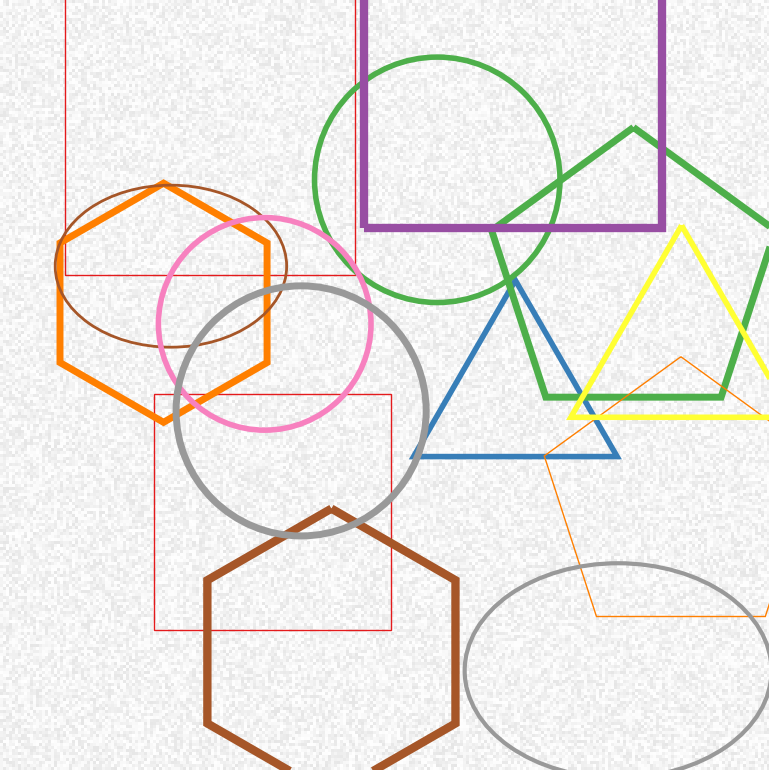[{"shape": "square", "thickness": 0.5, "radius": 0.94, "center": [0.273, 0.831]}, {"shape": "square", "thickness": 0.5, "radius": 0.77, "center": [0.354, 0.335]}, {"shape": "triangle", "thickness": 2, "radius": 0.76, "center": [0.669, 0.483]}, {"shape": "pentagon", "thickness": 2.5, "radius": 0.97, "center": [0.823, 0.641]}, {"shape": "circle", "thickness": 2, "radius": 0.8, "center": [0.568, 0.766]}, {"shape": "square", "thickness": 3, "radius": 0.97, "center": [0.666, 0.897]}, {"shape": "hexagon", "thickness": 2.5, "radius": 0.78, "center": [0.212, 0.607]}, {"shape": "pentagon", "thickness": 0.5, "radius": 0.93, "center": [0.884, 0.35]}, {"shape": "triangle", "thickness": 2, "radius": 0.83, "center": [0.885, 0.541]}, {"shape": "hexagon", "thickness": 3, "radius": 0.93, "center": [0.43, 0.153]}, {"shape": "oval", "thickness": 1, "radius": 0.75, "center": [0.222, 0.654]}, {"shape": "circle", "thickness": 2, "radius": 0.69, "center": [0.344, 0.579]}, {"shape": "circle", "thickness": 2.5, "radius": 0.81, "center": [0.391, 0.466]}, {"shape": "oval", "thickness": 1.5, "radius": 1.0, "center": [0.803, 0.129]}]